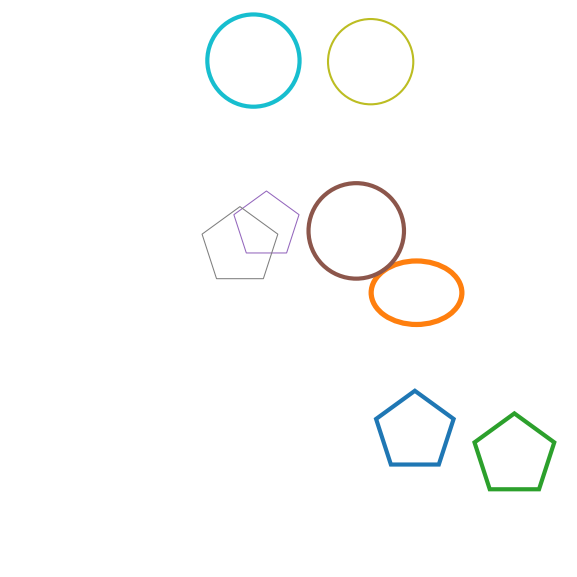[{"shape": "pentagon", "thickness": 2, "radius": 0.35, "center": [0.718, 0.252]}, {"shape": "oval", "thickness": 2.5, "radius": 0.39, "center": [0.721, 0.492]}, {"shape": "pentagon", "thickness": 2, "radius": 0.36, "center": [0.891, 0.211]}, {"shape": "pentagon", "thickness": 0.5, "radius": 0.3, "center": [0.461, 0.609]}, {"shape": "circle", "thickness": 2, "radius": 0.41, "center": [0.617, 0.599]}, {"shape": "pentagon", "thickness": 0.5, "radius": 0.34, "center": [0.415, 0.572]}, {"shape": "circle", "thickness": 1, "radius": 0.37, "center": [0.642, 0.892]}, {"shape": "circle", "thickness": 2, "radius": 0.4, "center": [0.439, 0.894]}]